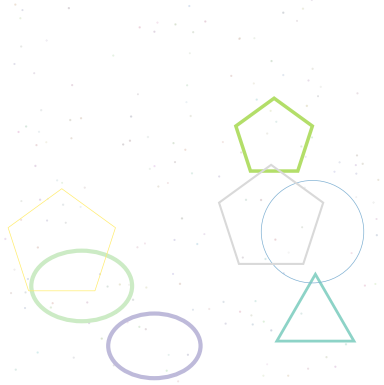[{"shape": "triangle", "thickness": 2, "radius": 0.58, "center": [0.819, 0.172]}, {"shape": "oval", "thickness": 3, "radius": 0.6, "center": [0.401, 0.102]}, {"shape": "circle", "thickness": 0.5, "radius": 0.67, "center": [0.812, 0.398]}, {"shape": "pentagon", "thickness": 2.5, "radius": 0.52, "center": [0.712, 0.64]}, {"shape": "pentagon", "thickness": 1.5, "radius": 0.71, "center": [0.704, 0.43]}, {"shape": "oval", "thickness": 3, "radius": 0.65, "center": [0.212, 0.257]}, {"shape": "pentagon", "thickness": 0.5, "radius": 0.73, "center": [0.16, 0.363]}]